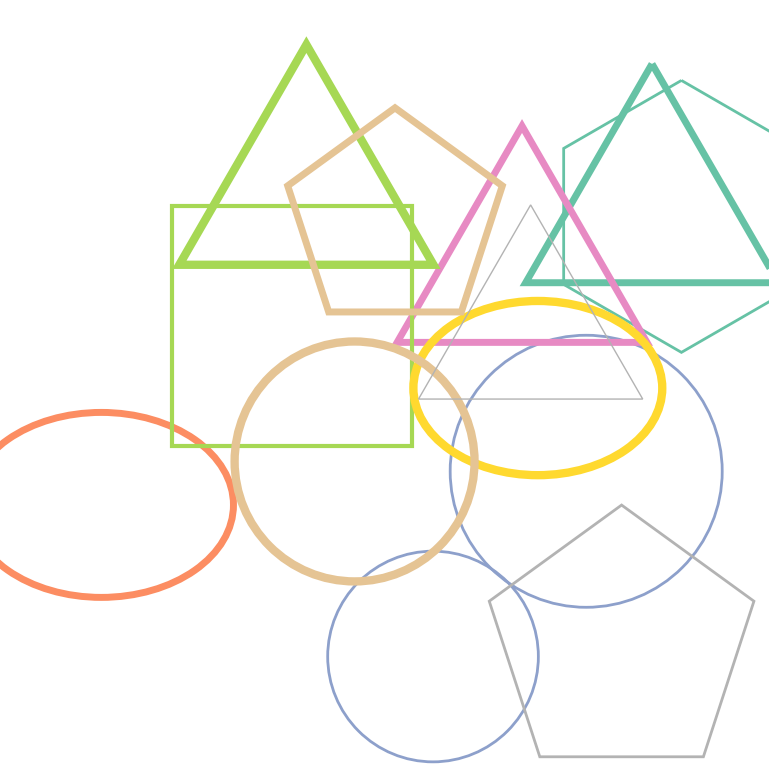[{"shape": "hexagon", "thickness": 1, "radius": 0.88, "center": [0.885, 0.719]}, {"shape": "triangle", "thickness": 2.5, "radius": 0.95, "center": [0.847, 0.728]}, {"shape": "oval", "thickness": 2.5, "radius": 0.86, "center": [0.132, 0.344]}, {"shape": "circle", "thickness": 1, "radius": 0.68, "center": [0.562, 0.147]}, {"shape": "circle", "thickness": 1, "radius": 0.88, "center": [0.761, 0.388]}, {"shape": "triangle", "thickness": 2.5, "radius": 0.94, "center": [0.678, 0.649]}, {"shape": "triangle", "thickness": 3, "radius": 0.95, "center": [0.398, 0.751]}, {"shape": "square", "thickness": 1.5, "radius": 0.78, "center": [0.379, 0.576]}, {"shape": "oval", "thickness": 3, "radius": 0.81, "center": [0.698, 0.496]}, {"shape": "circle", "thickness": 3, "radius": 0.78, "center": [0.46, 0.401]}, {"shape": "pentagon", "thickness": 2.5, "radius": 0.73, "center": [0.513, 0.713]}, {"shape": "triangle", "thickness": 0.5, "radius": 0.84, "center": [0.689, 0.566]}, {"shape": "pentagon", "thickness": 1, "radius": 0.9, "center": [0.807, 0.163]}]